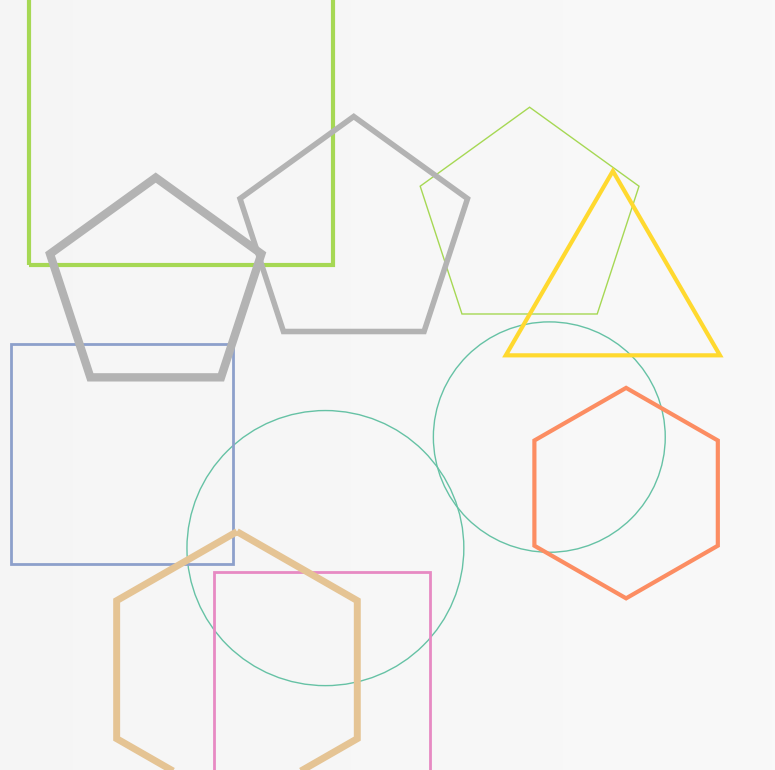[{"shape": "circle", "thickness": 0.5, "radius": 0.75, "center": [0.709, 0.432]}, {"shape": "circle", "thickness": 0.5, "radius": 0.89, "center": [0.42, 0.288]}, {"shape": "hexagon", "thickness": 1.5, "radius": 0.68, "center": [0.808, 0.36]}, {"shape": "square", "thickness": 1, "radius": 0.71, "center": [0.157, 0.41]}, {"shape": "square", "thickness": 1, "radius": 0.7, "center": [0.415, 0.117]}, {"shape": "square", "thickness": 1.5, "radius": 0.98, "center": [0.233, 0.853]}, {"shape": "pentagon", "thickness": 0.5, "radius": 0.74, "center": [0.683, 0.712]}, {"shape": "triangle", "thickness": 1.5, "radius": 0.8, "center": [0.791, 0.618]}, {"shape": "hexagon", "thickness": 2.5, "radius": 0.9, "center": [0.306, 0.13]}, {"shape": "pentagon", "thickness": 3, "radius": 0.72, "center": [0.201, 0.626]}, {"shape": "pentagon", "thickness": 2, "radius": 0.77, "center": [0.456, 0.694]}]